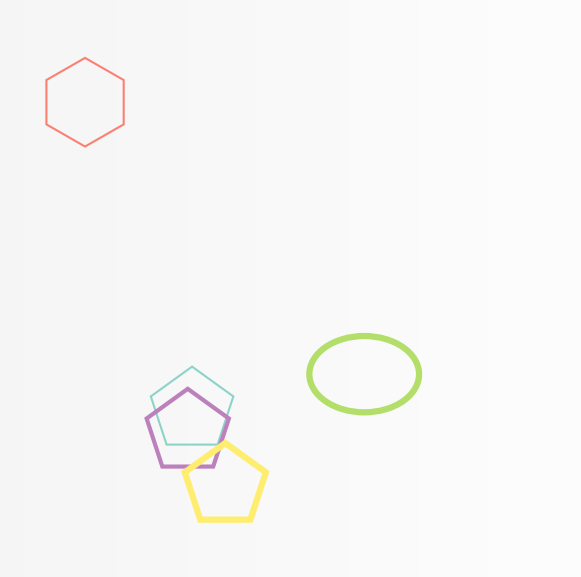[{"shape": "pentagon", "thickness": 1, "radius": 0.37, "center": [0.33, 0.29]}, {"shape": "hexagon", "thickness": 1, "radius": 0.38, "center": [0.146, 0.822]}, {"shape": "oval", "thickness": 3, "radius": 0.47, "center": [0.627, 0.351]}, {"shape": "pentagon", "thickness": 2, "radius": 0.37, "center": [0.323, 0.251]}, {"shape": "pentagon", "thickness": 3, "radius": 0.37, "center": [0.388, 0.159]}]